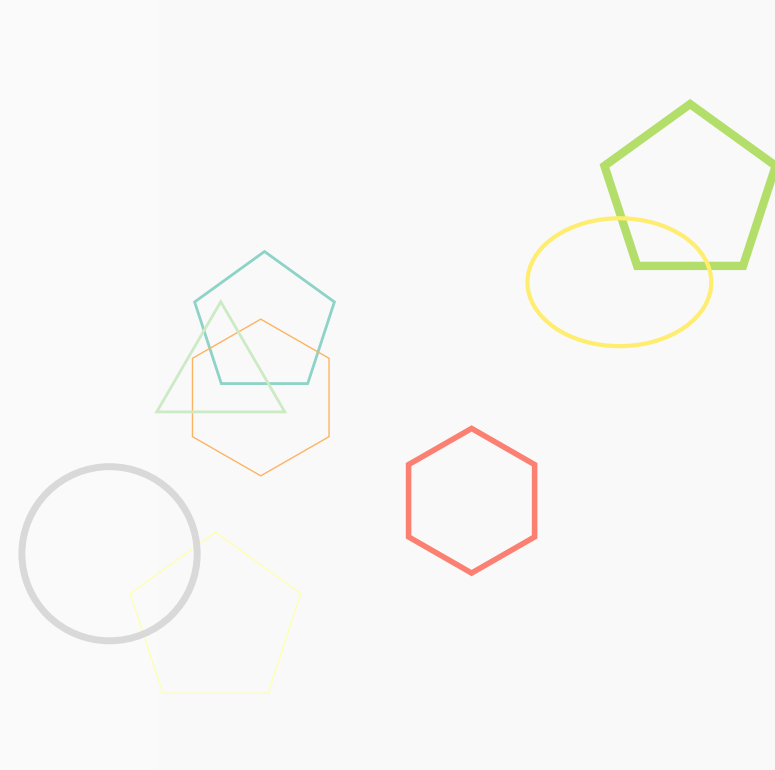[{"shape": "pentagon", "thickness": 1, "radius": 0.47, "center": [0.341, 0.579]}, {"shape": "pentagon", "thickness": 0.5, "radius": 0.58, "center": [0.278, 0.193]}, {"shape": "hexagon", "thickness": 2, "radius": 0.47, "center": [0.609, 0.35]}, {"shape": "hexagon", "thickness": 0.5, "radius": 0.51, "center": [0.336, 0.484]}, {"shape": "pentagon", "thickness": 3, "radius": 0.58, "center": [0.89, 0.749]}, {"shape": "circle", "thickness": 2.5, "radius": 0.57, "center": [0.141, 0.281]}, {"shape": "triangle", "thickness": 1, "radius": 0.48, "center": [0.285, 0.513]}, {"shape": "oval", "thickness": 1.5, "radius": 0.59, "center": [0.799, 0.633]}]